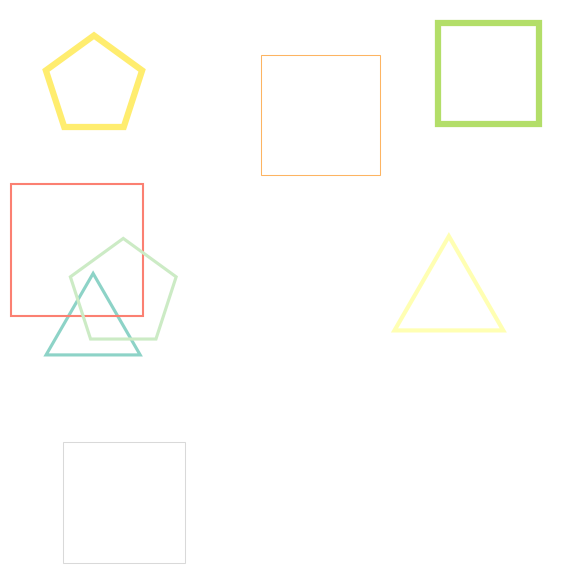[{"shape": "triangle", "thickness": 1.5, "radius": 0.47, "center": [0.161, 0.432]}, {"shape": "triangle", "thickness": 2, "radius": 0.54, "center": [0.777, 0.481]}, {"shape": "square", "thickness": 1, "radius": 0.57, "center": [0.133, 0.566]}, {"shape": "square", "thickness": 0.5, "radius": 0.52, "center": [0.555, 0.8]}, {"shape": "square", "thickness": 3, "radius": 0.44, "center": [0.845, 0.872]}, {"shape": "square", "thickness": 0.5, "radius": 0.53, "center": [0.215, 0.129]}, {"shape": "pentagon", "thickness": 1.5, "radius": 0.48, "center": [0.213, 0.49]}, {"shape": "pentagon", "thickness": 3, "radius": 0.44, "center": [0.163, 0.85]}]